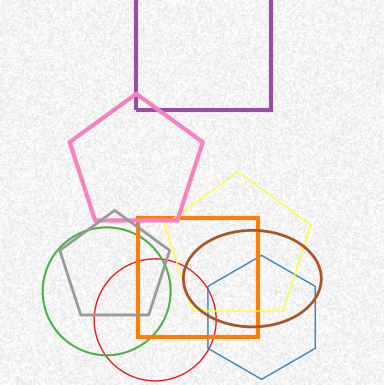[{"shape": "circle", "thickness": 1, "radius": 0.79, "center": [0.403, 0.169]}, {"shape": "hexagon", "thickness": 1, "radius": 0.8, "center": [0.679, 0.176]}, {"shape": "circle", "thickness": 1.5, "radius": 0.83, "center": [0.277, 0.243]}, {"shape": "square", "thickness": 3, "radius": 0.88, "center": [0.529, 0.891]}, {"shape": "square", "thickness": 3, "radius": 0.78, "center": [0.515, 0.279]}, {"shape": "pentagon", "thickness": 1, "radius": 1.0, "center": [0.618, 0.354]}, {"shape": "oval", "thickness": 2, "radius": 0.9, "center": [0.655, 0.276]}, {"shape": "pentagon", "thickness": 3, "radius": 0.91, "center": [0.354, 0.575]}, {"shape": "pentagon", "thickness": 2, "radius": 0.75, "center": [0.298, 0.303]}]